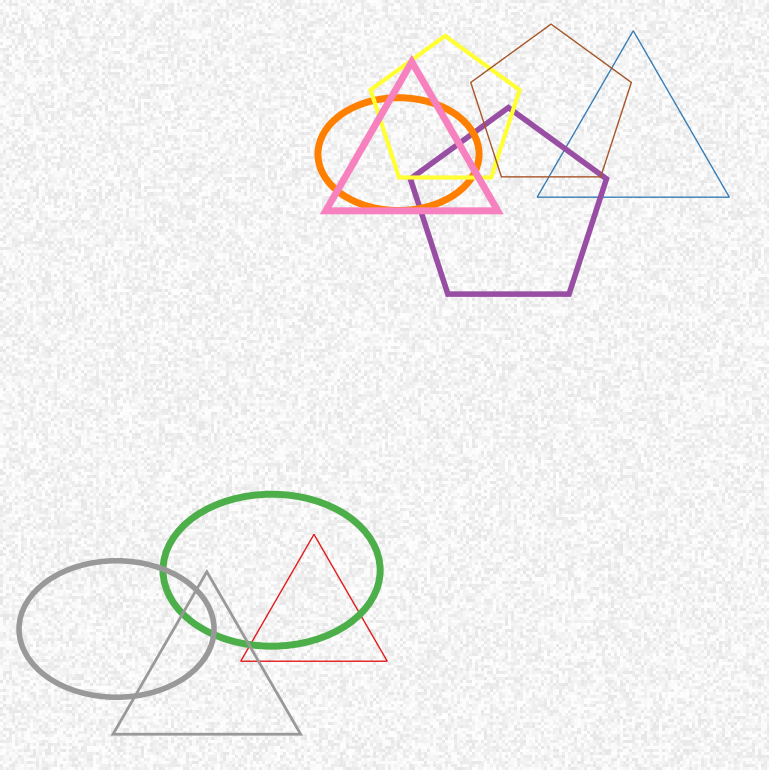[{"shape": "triangle", "thickness": 0.5, "radius": 0.55, "center": [0.408, 0.196]}, {"shape": "triangle", "thickness": 0.5, "radius": 0.72, "center": [0.822, 0.816]}, {"shape": "oval", "thickness": 2.5, "radius": 0.7, "center": [0.353, 0.259]}, {"shape": "pentagon", "thickness": 2, "radius": 0.67, "center": [0.66, 0.726]}, {"shape": "oval", "thickness": 2.5, "radius": 0.52, "center": [0.518, 0.8]}, {"shape": "pentagon", "thickness": 1.5, "radius": 0.51, "center": [0.578, 0.852]}, {"shape": "pentagon", "thickness": 0.5, "radius": 0.55, "center": [0.716, 0.859]}, {"shape": "triangle", "thickness": 2.5, "radius": 0.64, "center": [0.535, 0.791]}, {"shape": "oval", "thickness": 2, "radius": 0.63, "center": [0.151, 0.183]}, {"shape": "triangle", "thickness": 1, "radius": 0.7, "center": [0.269, 0.117]}]